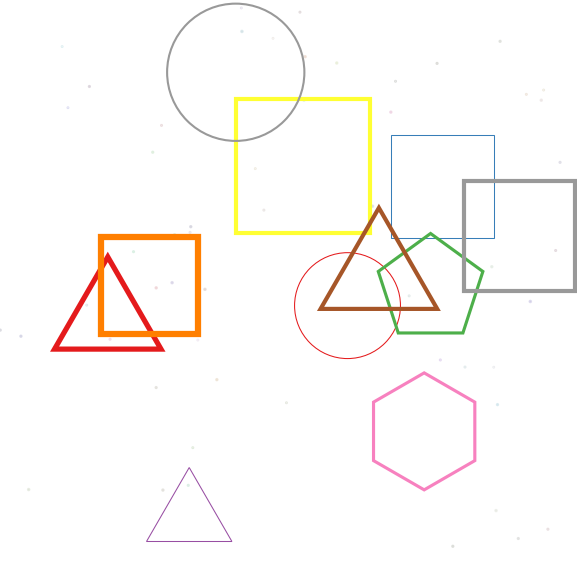[{"shape": "circle", "thickness": 0.5, "radius": 0.46, "center": [0.602, 0.47]}, {"shape": "triangle", "thickness": 2.5, "radius": 0.53, "center": [0.187, 0.448]}, {"shape": "square", "thickness": 0.5, "radius": 0.44, "center": [0.767, 0.676]}, {"shape": "pentagon", "thickness": 1.5, "radius": 0.48, "center": [0.746, 0.5]}, {"shape": "triangle", "thickness": 0.5, "radius": 0.43, "center": [0.328, 0.104]}, {"shape": "square", "thickness": 3, "radius": 0.42, "center": [0.259, 0.505]}, {"shape": "square", "thickness": 2, "radius": 0.58, "center": [0.524, 0.712]}, {"shape": "triangle", "thickness": 2, "radius": 0.58, "center": [0.656, 0.523]}, {"shape": "hexagon", "thickness": 1.5, "radius": 0.51, "center": [0.735, 0.252]}, {"shape": "circle", "thickness": 1, "radius": 0.59, "center": [0.408, 0.874]}, {"shape": "square", "thickness": 2, "radius": 0.48, "center": [0.9, 0.59]}]